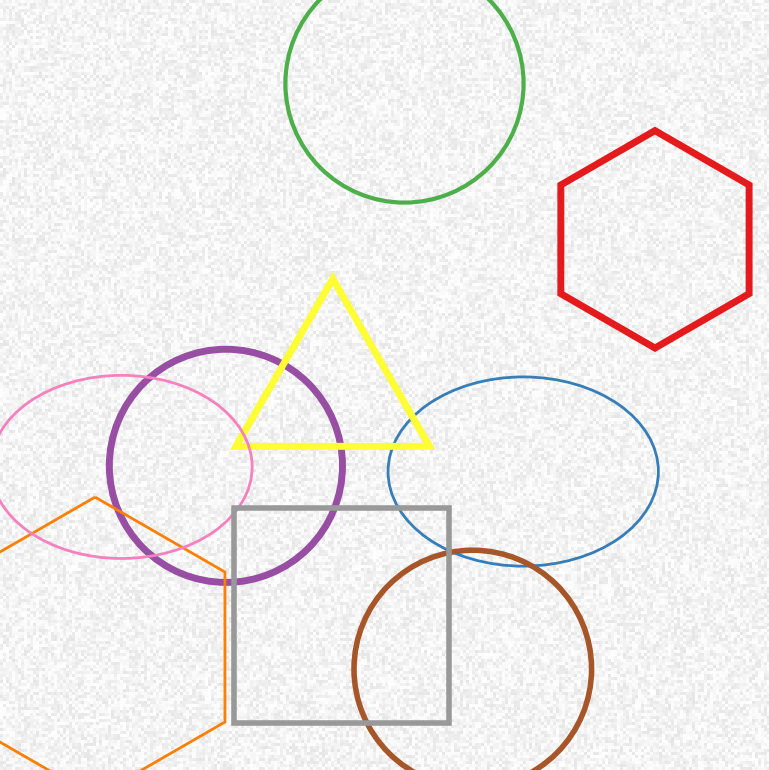[{"shape": "hexagon", "thickness": 2.5, "radius": 0.71, "center": [0.851, 0.689]}, {"shape": "oval", "thickness": 1, "radius": 0.88, "center": [0.68, 0.388]}, {"shape": "circle", "thickness": 1.5, "radius": 0.77, "center": [0.525, 0.892]}, {"shape": "circle", "thickness": 2.5, "radius": 0.76, "center": [0.293, 0.395]}, {"shape": "hexagon", "thickness": 1, "radius": 0.97, "center": [0.123, 0.16]}, {"shape": "triangle", "thickness": 2.5, "radius": 0.73, "center": [0.432, 0.493]}, {"shape": "circle", "thickness": 2, "radius": 0.77, "center": [0.614, 0.131]}, {"shape": "oval", "thickness": 1, "radius": 0.85, "center": [0.158, 0.394]}, {"shape": "square", "thickness": 2, "radius": 0.7, "center": [0.443, 0.2]}]